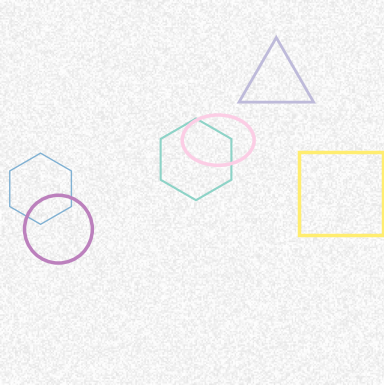[{"shape": "hexagon", "thickness": 1.5, "radius": 0.53, "center": [0.509, 0.586]}, {"shape": "triangle", "thickness": 2, "radius": 0.56, "center": [0.718, 0.791]}, {"shape": "hexagon", "thickness": 1, "radius": 0.46, "center": [0.105, 0.51]}, {"shape": "oval", "thickness": 2.5, "radius": 0.47, "center": [0.567, 0.636]}, {"shape": "circle", "thickness": 2.5, "radius": 0.44, "center": [0.152, 0.405]}, {"shape": "square", "thickness": 2.5, "radius": 0.54, "center": [0.885, 0.497]}]